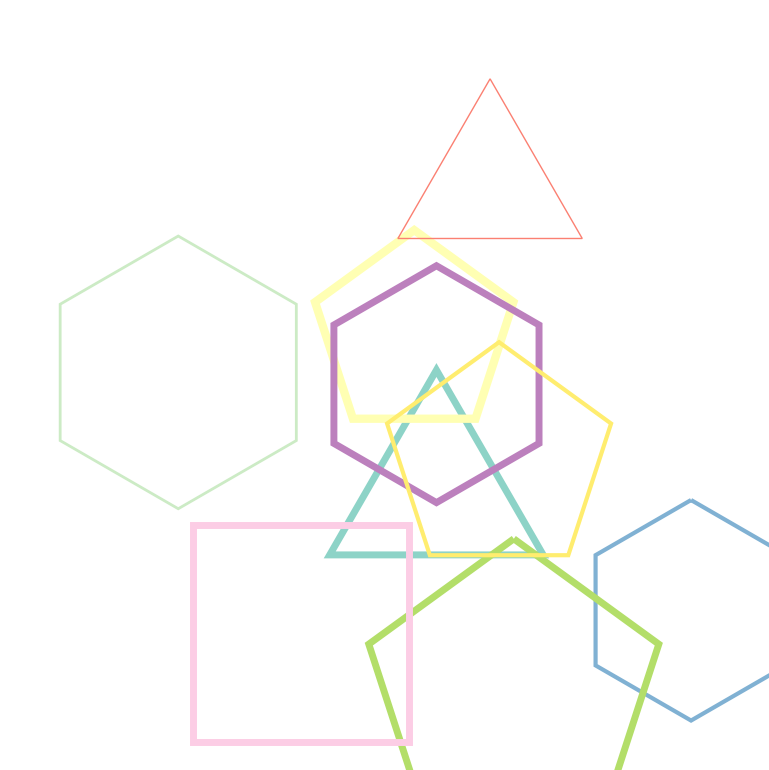[{"shape": "triangle", "thickness": 2.5, "radius": 0.8, "center": [0.567, 0.359]}, {"shape": "pentagon", "thickness": 3, "radius": 0.68, "center": [0.538, 0.566]}, {"shape": "triangle", "thickness": 0.5, "radius": 0.69, "center": [0.636, 0.759]}, {"shape": "hexagon", "thickness": 1.5, "radius": 0.72, "center": [0.897, 0.207]}, {"shape": "pentagon", "thickness": 2.5, "radius": 0.99, "center": [0.667, 0.102]}, {"shape": "square", "thickness": 2.5, "radius": 0.7, "center": [0.391, 0.177]}, {"shape": "hexagon", "thickness": 2.5, "radius": 0.77, "center": [0.567, 0.501]}, {"shape": "hexagon", "thickness": 1, "radius": 0.89, "center": [0.231, 0.516]}, {"shape": "pentagon", "thickness": 1.5, "radius": 0.76, "center": [0.648, 0.403]}]